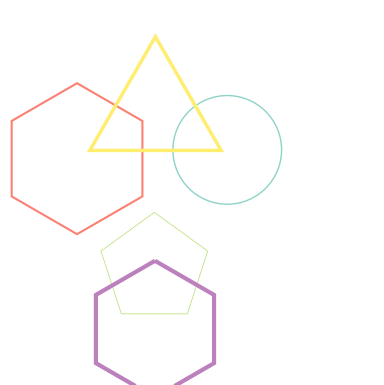[{"shape": "circle", "thickness": 1, "radius": 0.71, "center": [0.59, 0.611]}, {"shape": "hexagon", "thickness": 1.5, "radius": 0.98, "center": [0.2, 0.588]}, {"shape": "pentagon", "thickness": 0.5, "radius": 0.73, "center": [0.401, 0.303]}, {"shape": "hexagon", "thickness": 3, "radius": 0.89, "center": [0.403, 0.145]}, {"shape": "triangle", "thickness": 2.5, "radius": 0.98, "center": [0.404, 0.708]}]